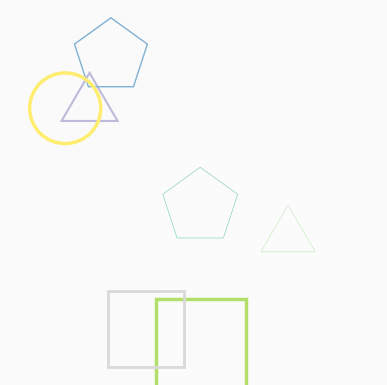[{"shape": "pentagon", "thickness": 0.5, "radius": 0.51, "center": [0.517, 0.464]}, {"shape": "triangle", "thickness": 1.5, "radius": 0.42, "center": [0.231, 0.728]}, {"shape": "pentagon", "thickness": 1, "radius": 0.49, "center": [0.286, 0.855]}, {"shape": "square", "thickness": 2.5, "radius": 0.58, "center": [0.519, 0.108]}, {"shape": "square", "thickness": 2, "radius": 0.49, "center": [0.376, 0.145]}, {"shape": "triangle", "thickness": 0.5, "radius": 0.4, "center": [0.743, 0.387]}, {"shape": "circle", "thickness": 2.5, "radius": 0.46, "center": [0.168, 0.719]}]